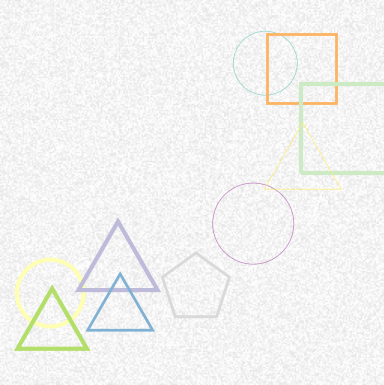[{"shape": "circle", "thickness": 0.5, "radius": 0.42, "center": [0.689, 0.836]}, {"shape": "circle", "thickness": 3, "radius": 0.43, "center": [0.131, 0.239]}, {"shape": "triangle", "thickness": 3, "radius": 0.59, "center": [0.307, 0.306]}, {"shape": "triangle", "thickness": 2, "radius": 0.49, "center": [0.312, 0.191]}, {"shape": "square", "thickness": 2, "radius": 0.45, "center": [0.784, 0.821]}, {"shape": "triangle", "thickness": 3, "radius": 0.52, "center": [0.136, 0.146]}, {"shape": "pentagon", "thickness": 2, "radius": 0.46, "center": [0.509, 0.252]}, {"shape": "circle", "thickness": 0.5, "radius": 0.53, "center": [0.658, 0.419]}, {"shape": "square", "thickness": 3, "radius": 0.58, "center": [0.897, 0.665]}, {"shape": "triangle", "thickness": 0.5, "radius": 0.58, "center": [0.787, 0.566]}]